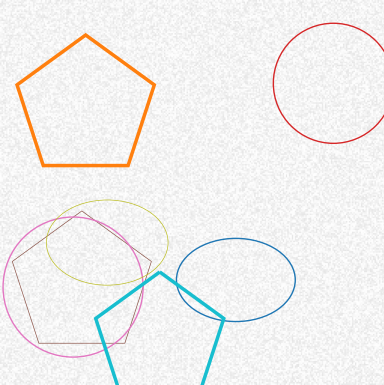[{"shape": "oval", "thickness": 1, "radius": 0.77, "center": [0.613, 0.273]}, {"shape": "pentagon", "thickness": 2.5, "radius": 0.94, "center": [0.223, 0.722]}, {"shape": "circle", "thickness": 1, "radius": 0.78, "center": [0.866, 0.784]}, {"shape": "pentagon", "thickness": 0.5, "radius": 0.95, "center": [0.213, 0.262]}, {"shape": "circle", "thickness": 1, "radius": 0.91, "center": [0.19, 0.254]}, {"shape": "oval", "thickness": 0.5, "radius": 0.79, "center": [0.278, 0.37]}, {"shape": "pentagon", "thickness": 2.5, "radius": 0.87, "center": [0.415, 0.119]}]